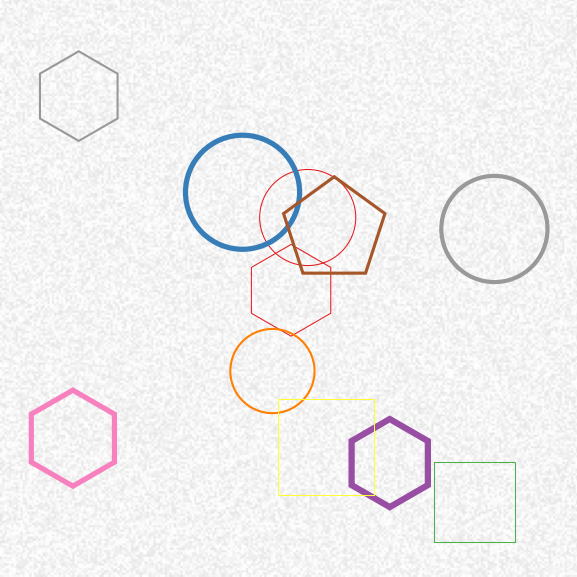[{"shape": "hexagon", "thickness": 0.5, "radius": 0.4, "center": [0.504, 0.496]}, {"shape": "circle", "thickness": 0.5, "radius": 0.42, "center": [0.533, 0.622]}, {"shape": "circle", "thickness": 2.5, "radius": 0.49, "center": [0.42, 0.666]}, {"shape": "square", "thickness": 0.5, "radius": 0.35, "center": [0.822, 0.13]}, {"shape": "hexagon", "thickness": 3, "radius": 0.38, "center": [0.675, 0.197]}, {"shape": "circle", "thickness": 1, "radius": 0.36, "center": [0.472, 0.357]}, {"shape": "square", "thickness": 0.5, "radius": 0.42, "center": [0.565, 0.225]}, {"shape": "pentagon", "thickness": 1.5, "radius": 0.46, "center": [0.579, 0.601]}, {"shape": "hexagon", "thickness": 2.5, "radius": 0.42, "center": [0.126, 0.24]}, {"shape": "hexagon", "thickness": 1, "radius": 0.39, "center": [0.136, 0.833]}, {"shape": "circle", "thickness": 2, "radius": 0.46, "center": [0.856, 0.603]}]